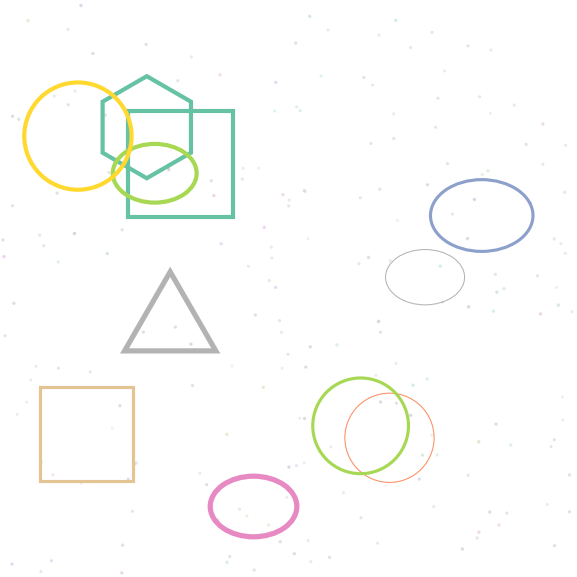[{"shape": "square", "thickness": 2, "radius": 0.46, "center": [0.313, 0.715]}, {"shape": "hexagon", "thickness": 2, "radius": 0.44, "center": [0.254, 0.779]}, {"shape": "circle", "thickness": 0.5, "radius": 0.39, "center": [0.674, 0.241]}, {"shape": "oval", "thickness": 1.5, "radius": 0.44, "center": [0.834, 0.626]}, {"shape": "oval", "thickness": 2.5, "radius": 0.37, "center": [0.439, 0.122]}, {"shape": "oval", "thickness": 2, "radius": 0.36, "center": [0.268, 0.699]}, {"shape": "circle", "thickness": 1.5, "radius": 0.41, "center": [0.624, 0.262]}, {"shape": "circle", "thickness": 2, "radius": 0.46, "center": [0.135, 0.763]}, {"shape": "square", "thickness": 1.5, "radius": 0.4, "center": [0.15, 0.248]}, {"shape": "oval", "thickness": 0.5, "radius": 0.34, "center": [0.736, 0.519]}, {"shape": "triangle", "thickness": 2.5, "radius": 0.46, "center": [0.295, 0.437]}]